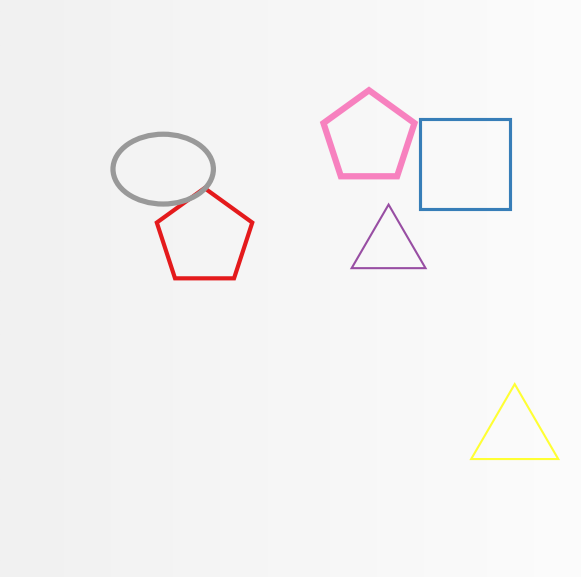[{"shape": "pentagon", "thickness": 2, "radius": 0.43, "center": [0.352, 0.587]}, {"shape": "square", "thickness": 1.5, "radius": 0.39, "center": [0.8, 0.715]}, {"shape": "triangle", "thickness": 1, "radius": 0.37, "center": [0.669, 0.571]}, {"shape": "triangle", "thickness": 1, "radius": 0.43, "center": [0.886, 0.247]}, {"shape": "pentagon", "thickness": 3, "radius": 0.41, "center": [0.635, 0.76]}, {"shape": "oval", "thickness": 2.5, "radius": 0.43, "center": [0.281, 0.706]}]